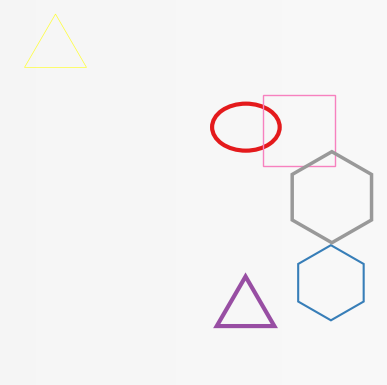[{"shape": "oval", "thickness": 3, "radius": 0.44, "center": [0.635, 0.67]}, {"shape": "hexagon", "thickness": 1.5, "radius": 0.49, "center": [0.854, 0.266]}, {"shape": "triangle", "thickness": 3, "radius": 0.43, "center": [0.634, 0.196]}, {"shape": "triangle", "thickness": 0.5, "radius": 0.46, "center": [0.143, 0.871]}, {"shape": "square", "thickness": 1, "radius": 0.46, "center": [0.772, 0.661]}, {"shape": "hexagon", "thickness": 2.5, "radius": 0.59, "center": [0.856, 0.488]}]